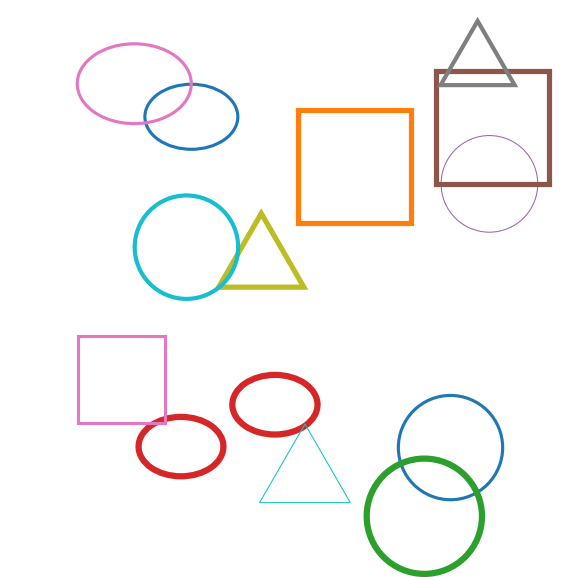[{"shape": "oval", "thickness": 1.5, "radius": 0.4, "center": [0.331, 0.797]}, {"shape": "circle", "thickness": 1.5, "radius": 0.45, "center": [0.78, 0.224]}, {"shape": "square", "thickness": 2.5, "radius": 0.49, "center": [0.615, 0.71]}, {"shape": "circle", "thickness": 3, "radius": 0.5, "center": [0.735, 0.105]}, {"shape": "oval", "thickness": 3, "radius": 0.37, "center": [0.476, 0.298]}, {"shape": "oval", "thickness": 3, "radius": 0.37, "center": [0.313, 0.226]}, {"shape": "circle", "thickness": 0.5, "radius": 0.42, "center": [0.847, 0.681]}, {"shape": "square", "thickness": 2.5, "radius": 0.49, "center": [0.853, 0.778]}, {"shape": "square", "thickness": 1.5, "radius": 0.37, "center": [0.211, 0.342]}, {"shape": "oval", "thickness": 1.5, "radius": 0.49, "center": [0.233, 0.854]}, {"shape": "triangle", "thickness": 2, "radius": 0.37, "center": [0.827, 0.889]}, {"shape": "triangle", "thickness": 2.5, "radius": 0.43, "center": [0.452, 0.544]}, {"shape": "triangle", "thickness": 0.5, "radius": 0.45, "center": [0.528, 0.174]}, {"shape": "circle", "thickness": 2, "radius": 0.45, "center": [0.323, 0.571]}]